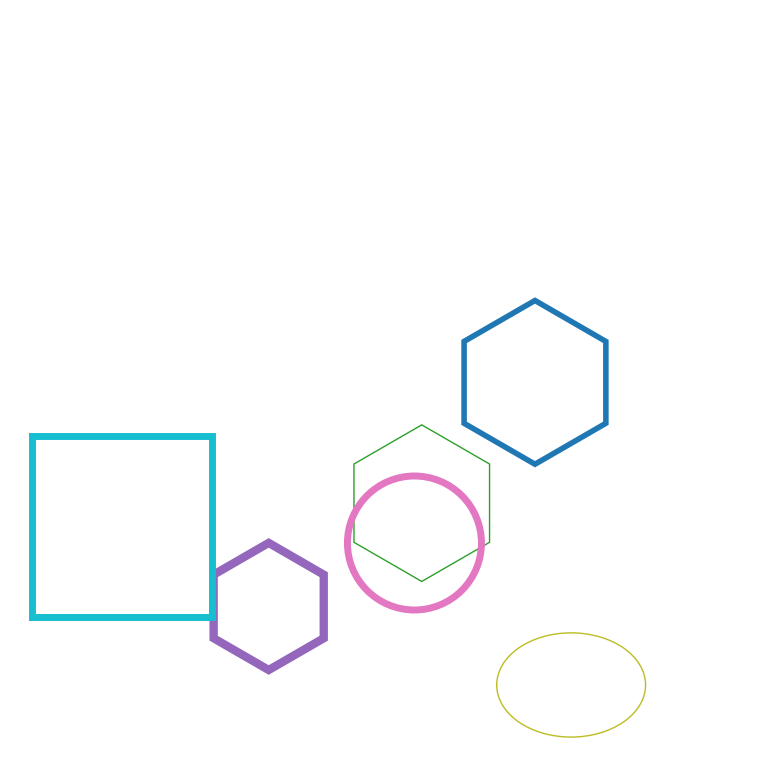[{"shape": "hexagon", "thickness": 2, "radius": 0.53, "center": [0.695, 0.503]}, {"shape": "hexagon", "thickness": 0.5, "radius": 0.51, "center": [0.548, 0.347]}, {"shape": "hexagon", "thickness": 3, "radius": 0.41, "center": [0.349, 0.212]}, {"shape": "circle", "thickness": 2.5, "radius": 0.44, "center": [0.538, 0.295]}, {"shape": "oval", "thickness": 0.5, "radius": 0.48, "center": [0.742, 0.11]}, {"shape": "square", "thickness": 2.5, "radius": 0.59, "center": [0.159, 0.316]}]